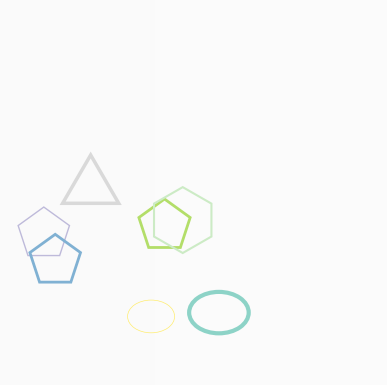[{"shape": "oval", "thickness": 3, "radius": 0.38, "center": [0.565, 0.188]}, {"shape": "pentagon", "thickness": 1, "radius": 0.35, "center": [0.113, 0.393]}, {"shape": "pentagon", "thickness": 2, "radius": 0.34, "center": [0.142, 0.323]}, {"shape": "pentagon", "thickness": 2, "radius": 0.35, "center": [0.425, 0.413]}, {"shape": "triangle", "thickness": 2.5, "radius": 0.42, "center": [0.234, 0.514]}, {"shape": "hexagon", "thickness": 1.5, "radius": 0.43, "center": [0.472, 0.428]}, {"shape": "oval", "thickness": 0.5, "radius": 0.3, "center": [0.39, 0.178]}]